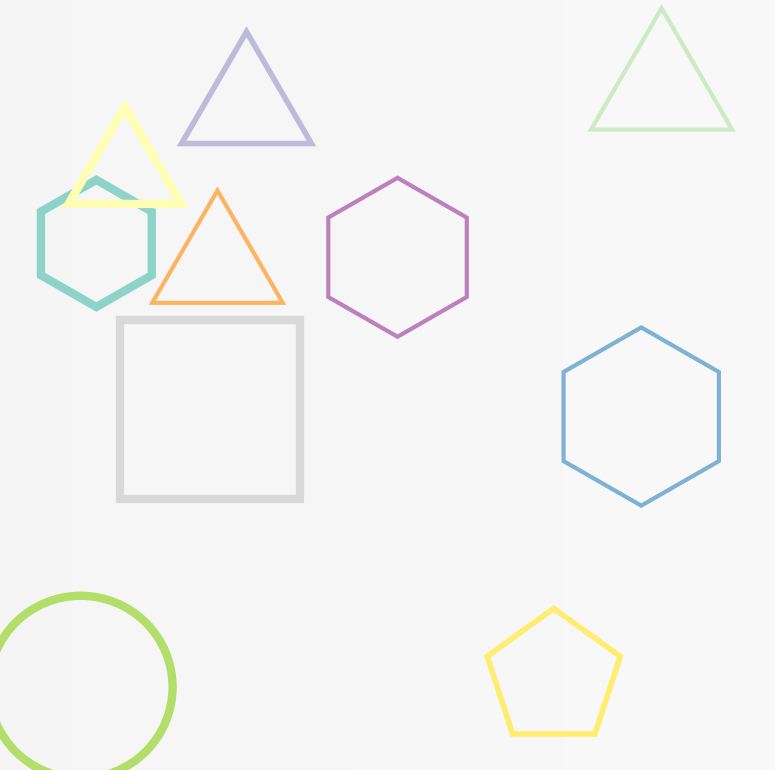[{"shape": "hexagon", "thickness": 3, "radius": 0.41, "center": [0.124, 0.684]}, {"shape": "triangle", "thickness": 3, "radius": 0.42, "center": [0.161, 0.777]}, {"shape": "triangle", "thickness": 2, "radius": 0.48, "center": [0.318, 0.862]}, {"shape": "hexagon", "thickness": 1.5, "radius": 0.58, "center": [0.827, 0.459]}, {"shape": "triangle", "thickness": 1.5, "radius": 0.49, "center": [0.281, 0.655]}, {"shape": "circle", "thickness": 3, "radius": 0.59, "center": [0.104, 0.108]}, {"shape": "square", "thickness": 3, "radius": 0.58, "center": [0.271, 0.468]}, {"shape": "hexagon", "thickness": 1.5, "radius": 0.52, "center": [0.513, 0.666]}, {"shape": "triangle", "thickness": 1.5, "radius": 0.53, "center": [0.854, 0.884]}, {"shape": "pentagon", "thickness": 2, "radius": 0.45, "center": [0.715, 0.12]}]